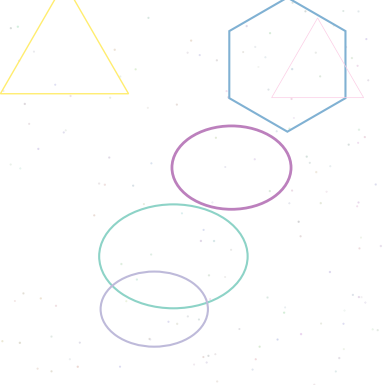[{"shape": "oval", "thickness": 1.5, "radius": 0.96, "center": [0.45, 0.334]}, {"shape": "oval", "thickness": 1.5, "radius": 0.7, "center": [0.401, 0.197]}, {"shape": "hexagon", "thickness": 1.5, "radius": 0.87, "center": [0.746, 0.832]}, {"shape": "triangle", "thickness": 0.5, "radius": 0.69, "center": [0.825, 0.815]}, {"shape": "oval", "thickness": 2, "radius": 0.77, "center": [0.601, 0.565]}, {"shape": "triangle", "thickness": 1, "radius": 0.96, "center": [0.167, 0.853]}]